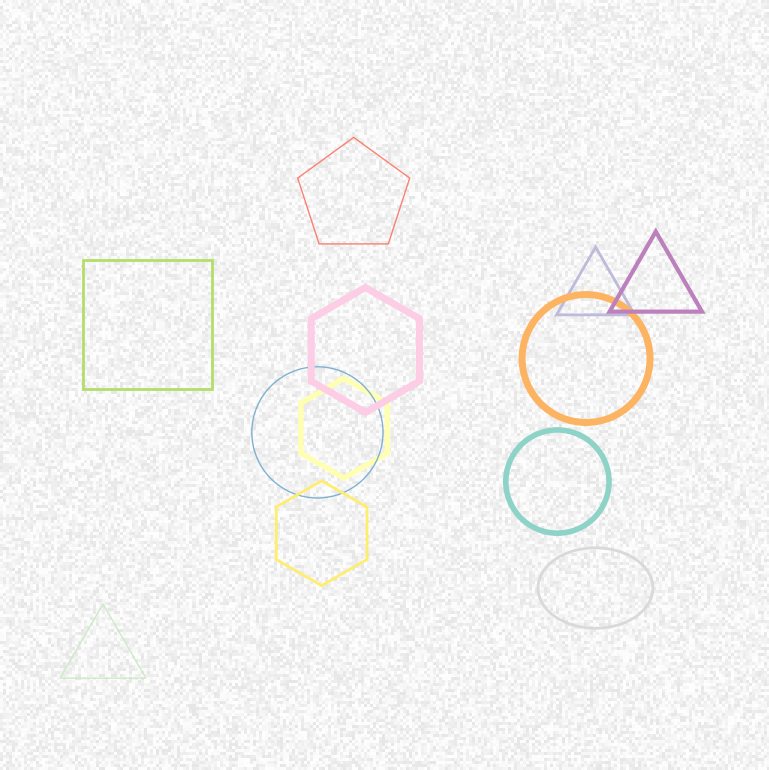[{"shape": "circle", "thickness": 2, "radius": 0.34, "center": [0.724, 0.375]}, {"shape": "hexagon", "thickness": 2, "radius": 0.32, "center": [0.447, 0.444]}, {"shape": "triangle", "thickness": 1, "radius": 0.29, "center": [0.774, 0.62]}, {"shape": "pentagon", "thickness": 0.5, "radius": 0.38, "center": [0.459, 0.745]}, {"shape": "circle", "thickness": 0.5, "radius": 0.43, "center": [0.412, 0.438]}, {"shape": "circle", "thickness": 2.5, "radius": 0.42, "center": [0.761, 0.534]}, {"shape": "square", "thickness": 1, "radius": 0.42, "center": [0.192, 0.578]}, {"shape": "hexagon", "thickness": 2.5, "radius": 0.41, "center": [0.475, 0.546]}, {"shape": "oval", "thickness": 1, "radius": 0.37, "center": [0.773, 0.236]}, {"shape": "triangle", "thickness": 1.5, "radius": 0.35, "center": [0.852, 0.63]}, {"shape": "triangle", "thickness": 0.5, "radius": 0.32, "center": [0.134, 0.151]}, {"shape": "hexagon", "thickness": 1, "radius": 0.34, "center": [0.418, 0.308]}]